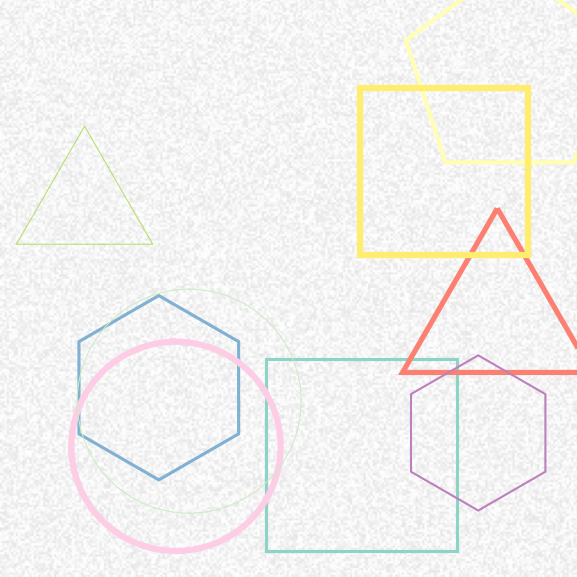[{"shape": "square", "thickness": 1.5, "radius": 0.83, "center": [0.626, 0.211]}, {"shape": "pentagon", "thickness": 2, "radius": 0.95, "center": [0.883, 0.871]}, {"shape": "triangle", "thickness": 2.5, "radius": 0.95, "center": [0.861, 0.449]}, {"shape": "hexagon", "thickness": 1.5, "radius": 0.8, "center": [0.275, 0.328]}, {"shape": "triangle", "thickness": 0.5, "radius": 0.68, "center": [0.146, 0.644]}, {"shape": "circle", "thickness": 3, "radius": 0.91, "center": [0.305, 0.226]}, {"shape": "hexagon", "thickness": 1, "radius": 0.67, "center": [0.828, 0.249]}, {"shape": "circle", "thickness": 0.5, "radius": 0.97, "center": [0.328, 0.304]}, {"shape": "square", "thickness": 3, "radius": 0.73, "center": [0.769, 0.702]}]